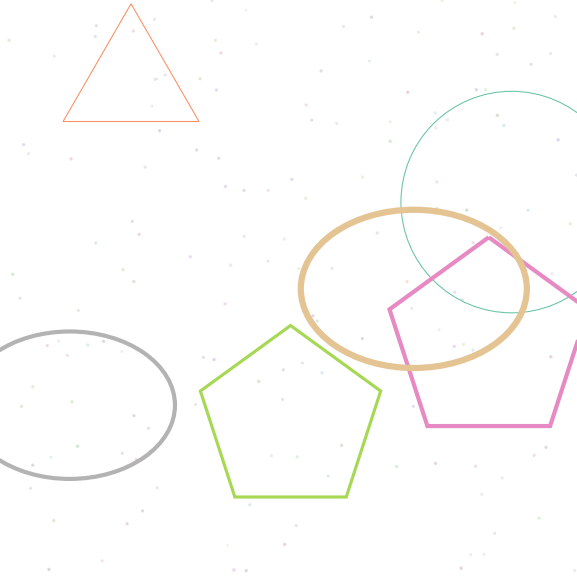[{"shape": "circle", "thickness": 0.5, "radius": 0.96, "center": [0.886, 0.649]}, {"shape": "triangle", "thickness": 0.5, "radius": 0.68, "center": [0.227, 0.857]}, {"shape": "pentagon", "thickness": 2, "radius": 0.9, "center": [0.846, 0.408]}, {"shape": "pentagon", "thickness": 1.5, "radius": 0.82, "center": [0.503, 0.271]}, {"shape": "oval", "thickness": 3, "radius": 0.98, "center": [0.717, 0.499]}, {"shape": "oval", "thickness": 2, "radius": 0.91, "center": [0.121, 0.297]}]